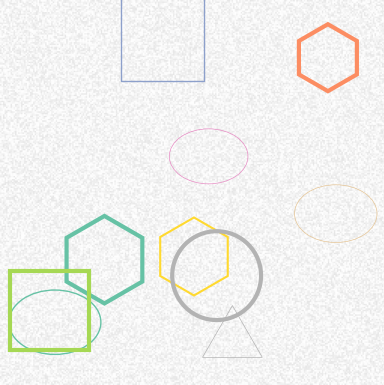[{"shape": "hexagon", "thickness": 3, "radius": 0.57, "center": [0.271, 0.325]}, {"shape": "oval", "thickness": 1, "radius": 0.6, "center": [0.143, 0.163]}, {"shape": "hexagon", "thickness": 3, "radius": 0.43, "center": [0.852, 0.85]}, {"shape": "square", "thickness": 1, "radius": 0.54, "center": [0.422, 0.896]}, {"shape": "oval", "thickness": 0.5, "radius": 0.51, "center": [0.542, 0.594]}, {"shape": "square", "thickness": 3, "radius": 0.51, "center": [0.128, 0.194]}, {"shape": "hexagon", "thickness": 1.5, "radius": 0.51, "center": [0.504, 0.334]}, {"shape": "oval", "thickness": 0.5, "radius": 0.54, "center": [0.872, 0.445]}, {"shape": "triangle", "thickness": 0.5, "radius": 0.45, "center": [0.604, 0.117]}, {"shape": "circle", "thickness": 3, "radius": 0.58, "center": [0.563, 0.284]}]